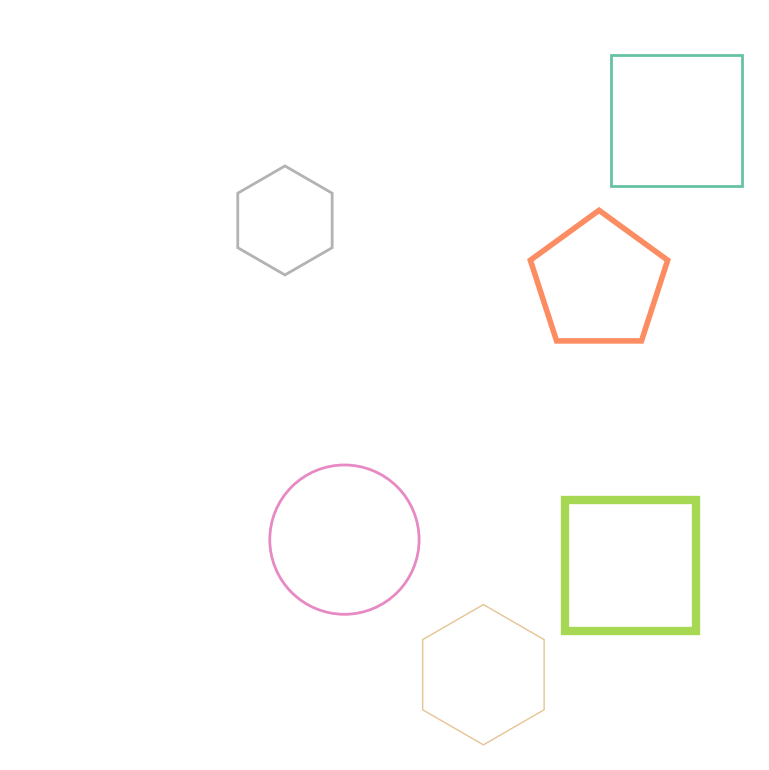[{"shape": "square", "thickness": 1, "radius": 0.42, "center": [0.879, 0.843]}, {"shape": "pentagon", "thickness": 2, "radius": 0.47, "center": [0.778, 0.633]}, {"shape": "circle", "thickness": 1, "radius": 0.48, "center": [0.447, 0.299]}, {"shape": "square", "thickness": 3, "radius": 0.43, "center": [0.819, 0.265]}, {"shape": "hexagon", "thickness": 0.5, "radius": 0.46, "center": [0.628, 0.124]}, {"shape": "hexagon", "thickness": 1, "radius": 0.35, "center": [0.37, 0.714]}]